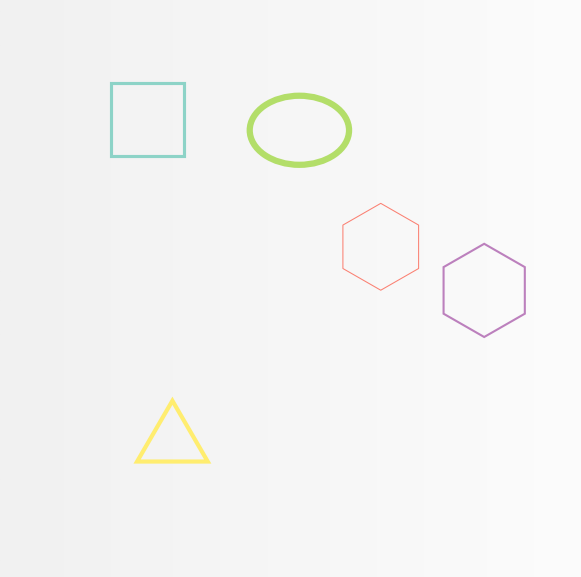[{"shape": "square", "thickness": 1.5, "radius": 0.31, "center": [0.254, 0.792]}, {"shape": "hexagon", "thickness": 0.5, "radius": 0.38, "center": [0.655, 0.572]}, {"shape": "oval", "thickness": 3, "radius": 0.43, "center": [0.515, 0.774]}, {"shape": "hexagon", "thickness": 1, "radius": 0.4, "center": [0.833, 0.496]}, {"shape": "triangle", "thickness": 2, "radius": 0.35, "center": [0.297, 0.235]}]